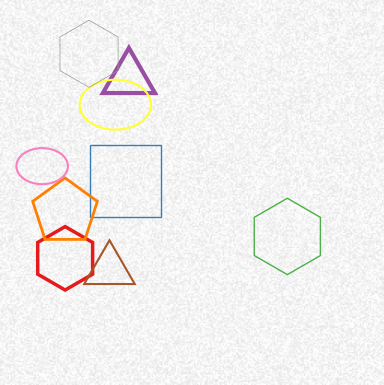[{"shape": "hexagon", "thickness": 2.5, "radius": 0.41, "center": [0.169, 0.329]}, {"shape": "square", "thickness": 1, "radius": 0.47, "center": [0.326, 0.53]}, {"shape": "hexagon", "thickness": 1, "radius": 0.5, "center": [0.746, 0.386]}, {"shape": "triangle", "thickness": 3, "radius": 0.39, "center": [0.335, 0.797]}, {"shape": "pentagon", "thickness": 2, "radius": 0.44, "center": [0.169, 0.45]}, {"shape": "oval", "thickness": 1.5, "radius": 0.46, "center": [0.3, 0.728]}, {"shape": "triangle", "thickness": 1.5, "radius": 0.38, "center": [0.284, 0.3]}, {"shape": "oval", "thickness": 1.5, "radius": 0.33, "center": [0.11, 0.568]}, {"shape": "hexagon", "thickness": 0.5, "radius": 0.44, "center": [0.231, 0.86]}]